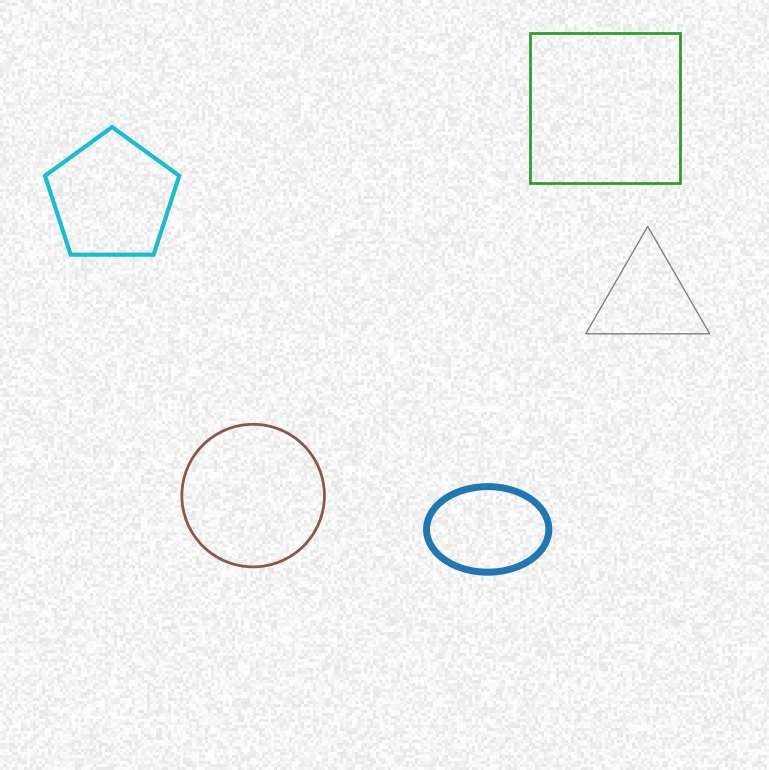[{"shape": "oval", "thickness": 2.5, "radius": 0.4, "center": [0.633, 0.312]}, {"shape": "square", "thickness": 1, "radius": 0.49, "center": [0.785, 0.859]}, {"shape": "circle", "thickness": 1, "radius": 0.46, "center": [0.329, 0.356]}, {"shape": "triangle", "thickness": 0.5, "radius": 0.46, "center": [0.841, 0.613]}, {"shape": "pentagon", "thickness": 1.5, "radius": 0.46, "center": [0.146, 0.743]}]